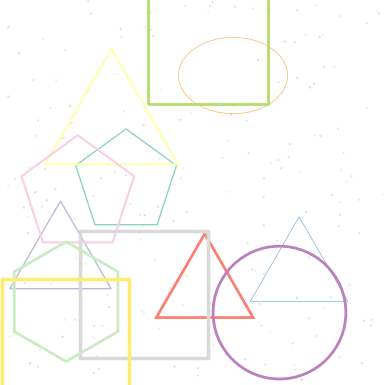[{"shape": "pentagon", "thickness": 1, "radius": 0.69, "center": [0.327, 0.528]}, {"shape": "triangle", "thickness": 1.5, "radius": 1.0, "center": [0.29, 0.673]}, {"shape": "triangle", "thickness": 1, "radius": 0.76, "center": [0.157, 0.326]}, {"shape": "triangle", "thickness": 2, "radius": 0.73, "center": [0.532, 0.248]}, {"shape": "triangle", "thickness": 0.5, "radius": 0.73, "center": [0.777, 0.29]}, {"shape": "oval", "thickness": 0.5, "radius": 0.71, "center": [0.605, 0.804]}, {"shape": "square", "thickness": 2, "radius": 0.78, "center": [0.54, 0.886]}, {"shape": "pentagon", "thickness": 1.5, "radius": 0.77, "center": [0.202, 0.495]}, {"shape": "square", "thickness": 2.5, "radius": 0.83, "center": [0.374, 0.235]}, {"shape": "circle", "thickness": 2, "radius": 0.86, "center": [0.726, 0.188]}, {"shape": "hexagon", "thickness": 2, "radius": 0.78, "center": [0.172, 0.217]}, {"shape": "square", "thickness": 2.5, "radius": 0.82, "center": [0.17, 0.109]}]